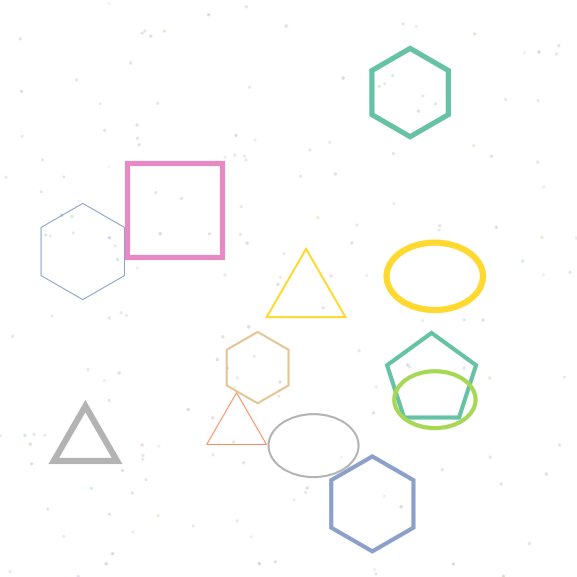[{"shape": "pentagon", "thickness": 2, "radius": 0.4, "center": [0.747, 0.342]}, {"shape": "hexagon", "thickness": 2.5, "radius": 0.38, "center": [0.71, 0.839]}, {"shape": "triangle", "thickness": 0.5, "radius": 0.3, "center": [0.41, 0.259]}, {"shape": "hexagon", "thickness": 2, "radius": 0.41, "center": [0.645, 0.127]}, {"shape": "hexagon", "thickness": 0.5, "radius": 0.42, "center": [0.143, 0.564]}, {"shape": "square", "thickness": 2.5, "radius": 0.41, "center": [0.302, 0.636]}, {"shape": "oval", "thickness": 2, "radius": 0.35, "center": [0.753, 0.307]}, {"shape": "triangle", "thickness": 1, "radius": 0.39, "center": [0.53, 0.489]}, {"shape": "oval", "thickness": 3, "radius": 0.42, "center": [0.753, 0.521]}, {"shape": "hexagon", "thickness": 1, "radius": 0.31, "center": [0.446, 0.363]}, {"shape": "oval", "thickness": 1, "radius": 0.39, "center": [0.543, 0.227]}, {"shape": "triangle", "thickness": 3, "radius": 0.32, "center": [0.148, 0.233]}]